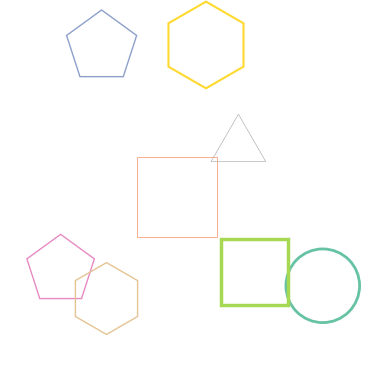[{"shape": "circle", "thickness": 2, "radius": 0.48, "center": [0.838, 0.258]}, {"shape": "square", "thickness": 0.5, "radius": 0.52, "center": [0.459, 0.487]}, {"shape": "pentagon", "thickness": 1, "radius": 0.48, "center": [0.264, 0.878]}, {"shape": "pentagon", "thickness": 1, "radius": 0.46, "center": [0.157, 0.299]}, {"shape": "square", "thickness": 2.5, "radius": 0.43, "center": [0.662, 0.293]}, {"shape": "hexagon", "thickness": 1.5, "radius": 0.56, "center": [0.535, 0.883]}, {"shape": "hexagon", "thickness": 1, "radius": 0.47, "center": [0.277, 0.225]}, {"shape": "triangle", "thickness": 0.5, "radius": 0.41, "center": [0.619, 0.621]}]